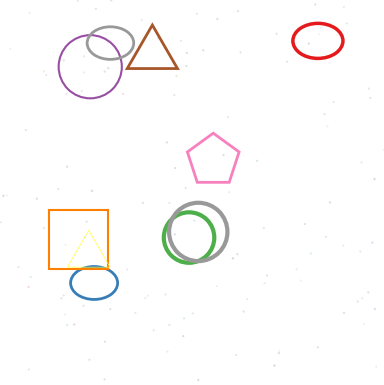[{"shape": "oval", "thickness": 2.5, "radius": 0.33, "center": [0.826, 0.894]}, {"shape": "oval", "thickness": 2, "radius": 0.31, "center": [0.244, 0.265]}, {"shape": "circle", "thickness": 3, "radius": 0.33, "center": [0.491, 0.383]}, {"shape": "circle", "thickness": 1.5, "radius": 0.41, "center": [0.234, 0.827]}, {"shape": "square", "thickness": 1.5, "radius": 0.38, "center": [0.203, 0.379]}, {"shape": "triangle", "thickness": 0.5, "radius": 0.32, "center": [0.23, 0.338]}, {"shape": "triangle", "thickness": 2, "radius": 0.38, "center": [0.396, 0.86]}, {"shape": "pentagon", "thickness": 2, "radius": 0.35, "center": [0.554, 0.584]}, {"shape": "oval", "thickness": 2, "radius": 0.3, "center": [0.287, 0.888]}, {"shape": "circle", "thickness": 3, "radius": 0.38, "center": [0.515, 0.398]}]